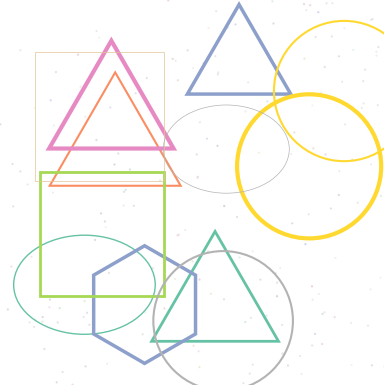[{"shape": "triangle", "thickness": 2, "radius": 0.95, "center": [0.559, 0.209]}, {"shape": "oval", "thickness": 1, "radius": 0.92, "center": [0.219, 0.26]}, {"shape": "triangle", "thickness": 1.5, "radius": 0.98, "center": [0.299, 0.616]}, {"shape": "triangle", "thickness": 2.5, "radius": 0.78, "center": [0.621, 0.833]}, {"shape": "hexagon", "thickness": 2.5, "radius": 0.76, "center": [0.376, 0.209]}, {"shape": "triangle", "thickness": 3, "radius": 0.93, "center": [0.289, 0.708]}, {"shape": "square", "thickness": 2, "radius": 0.8, "center": [0.264, 0.391]}, {"shape": "circle", "thickness": 3, "radius": 0.94, "center": [0.803, 0.568]}, {"shape": "circle", "thickness": 1.5, "radius": 0.91, "center": [0.894, 0.764]}, {"shape": "square", "thickness": 0.5, "radius": 0.84, "center": [0.258, 0.697]}, {"shape": "oval", "thickness": 0.5, "radius": 0.82, "center": [0.588, 0.613]}, {"shape": "circle", "thickness": 1.5, "radius": 0.91, "center": [0.58, 0.167]}]